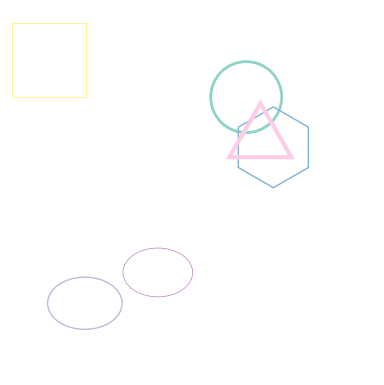[{"shape": "circle", "thickness": 2, "radius": 0.46, "center": [0.64, 0.748]}, {"shape": "oval", "thickness": 1, "radius": 0.48, "center": [0.22, 0.212]}, {"shape": "hexagon", "thickness": 1, "radius": 0.52, "center": [0.71, 0.617]}, {"shape": "triangle", "thickness": 3, "radius": 0.47, "center": [0.676, 0.638]}, {"shape": "oval", "thickness": 0.5, "radius": 0.45, "center": [0.41, 0.292]}, {"shape": "square", "thickness": 0.5, "radius": 0.48, "center": [0.127, 0.845]}]